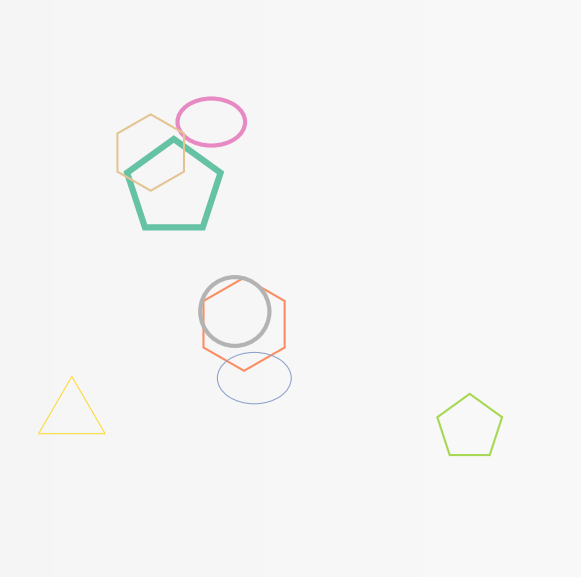[{"shape": "pentagon", "thickness": 3, "radius": 0.42, "center": [0.299, 0.674]}, {"shape": "hexagon", "thickness": 1, "radius": 0.4, "center": [0.42, 0.438]}, {"shape": "oval", "thickness": 0.5, "radius": 0.32, "center": [0.438, 0.344]}, {"shape": "oval", "thickness": 2, "radius": 0.29, "center": [0.364, 0.788]}, {"shape": "pentagon", "thickness": 1, "radius": 0.29, "center": [0.808, 0.259]}, {"shape": "triangle", "thickness": 0.5, "radius": 0.33, "center": [0.124, 0.281]}, {"shape": "hexagon", "thickness": 1, "radius": 0.33, "center": [0.259, 0.735]}, {"shape": "circle", "thickness": 2, "radius": 0.3, "center": [0.404, 0.46]}]